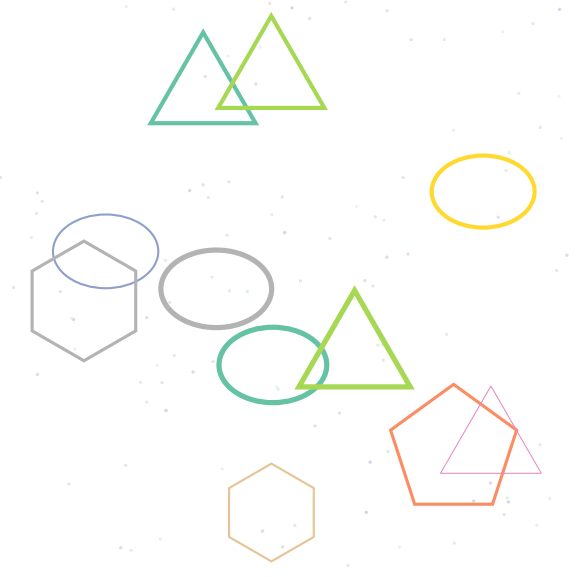[{"shape": "triangle", "thickness": 2, "radius": 0.52, "center": [0.352, 0.838]}, {"shape": "oval", "thickness": 2.5, "radius": 0.47, "center": [0.473, 0.367]}, {"shape": "pentagon", "thickness": 1.5, "radius": 0.57, "center": [0.785, 0.219]}, {"shape": "oval", "thickness": 1, "radius": 0.46, "center": [0.183, 0.564]}, {"shape": "triangle", "thickness": 0.5, "radius": 0.5, "center": [0.85, 0.23]}, {"shape": "triangle", "thickness": 2.5, "radius": 0.56, "center": [0.614, 0.385]}, {"shape": "triangle", "thickness": 2, "radius": 0.53, "center": [0.47, 0.865]}, {"shape": "oval", "thickness": 2, "radius": 0.45, "center": [0.837, 0.667]}, {"shape": "hexagon", "thickness": 1, "radius": 0.42, "center": [0.47, 0.112]}, {"shape": "oval", "thickness": 2.5, "radius": 0.48, "center": [0.374, 0.499]}, {"shape": "hexagon", "thickness": 1.5, "radius": 0.52, "center": [0.145, 0.478]}]